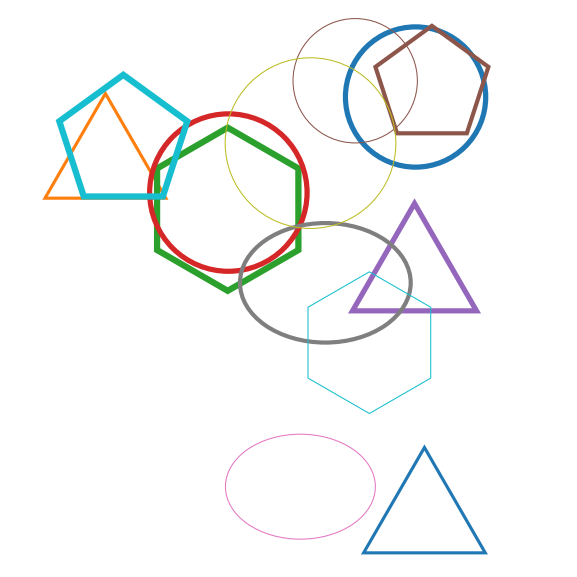[{"shape": "circle", "thickness": 2.5, "radius": 0.61, "center": [0.72, 0.831]}, {"shape": "triangle", "thickness": 1.5, "radius": 0.61, "center": [0.735, 0.103]}, {"shape": "triangle", "thickness": 1.5, "radius": 0.6, "center": [0.183, 0.716]}, {"shape": "hexagon", "thickness": 3, "radius": 0.71, "center": [0.394, 0.637]}, {"shape": "circle", "thickness": 2.5, "radius": 0.68, "center": [0.395, 0.666]}, {"shape": "triangle", "thickness": 2.5, "radius": 0.62, "center": [0.718, 0.523]}, {"shape": "circle", "thickness": 0.5, "radius": 0.54, "center": [0.615, 0.859]}, {"shape": "pentagon", "thickness": 2, "radius": 0.51, "center": [0.748, 0.852]}, {"shape": "oval", "thickness": 0.5, "radius": 0.65, "center": [0.52, 0.156]}, {"shape": "oval", "thickness": 2, "radius": 0.74, "center": [0.563, 0.509]}, {"shape": "circle", "thickness": 0.5, "radius": 0.74, "center": [0.538, 0.751]}, {"shape": "pentagon", "thickness": 3, "radius": 0.58, "center": [0.214, 0.753]}, {"shape": "hexagon", "thickness": 0.5, "radius": 0.61, "center": [0.64, 0.406]}]